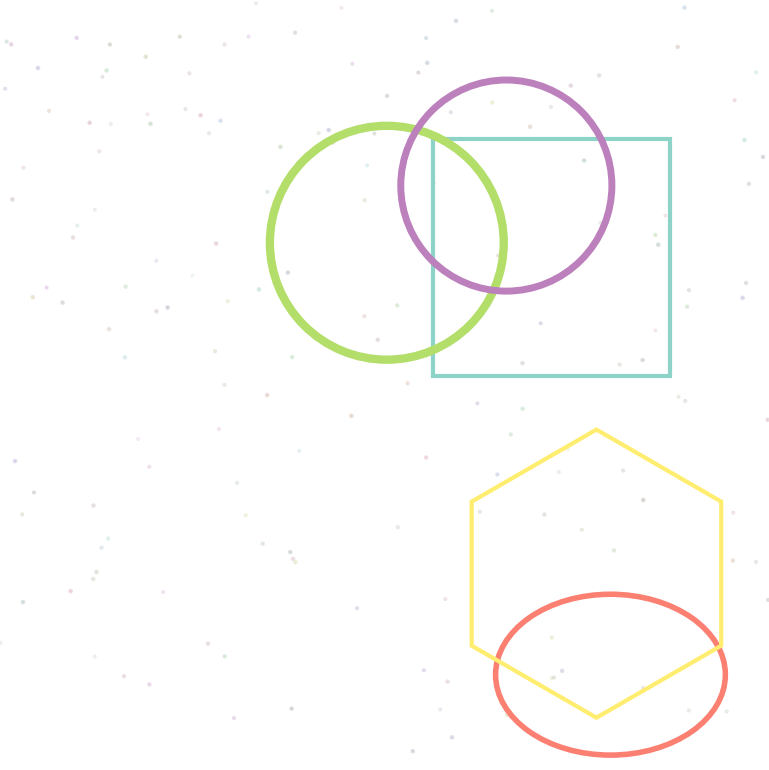[{"shape": "square", "thickness": 1.5, "radius": 0.77, "center": [0.716, 0.666]}, {"shape": "oval", "thickness": 2, "radius": 0.75, "center": [0.793, 0.124]}, {"shape": "circle", "thickness": 3, "radius": 0.76, "center": [0.502, 0.685]}, {"shape": "circle", "thickness": 2.5, "radius": 0.69, "center": [0.658, 0.759]}, {"shape": "hexagon", "thickness": 1.5, "radius": 0.94, "center": [0.775, 0.255]}]